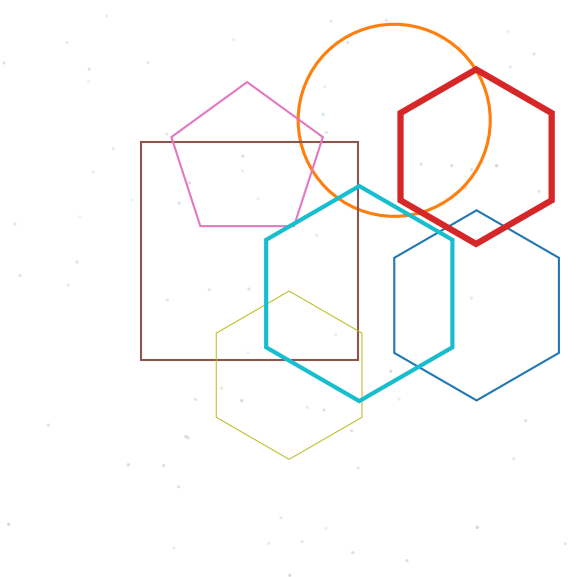[{"shape": "hexagon", "thickness": 1, "radius": 0.82, "center": [0.825, 0.47]}, {"shape": "circle", "thickness": 1.5, "radius": 0.83, "center": [0.683, 0.791]}, {"shape": "hexagon", "thickness": 3, "radius": 0.76, "center": [0.824, 0.728]}, {"shape": "square", "thickness": 1, "radius": 0.94, "center": [0.432, 0.564]}, {"shape": "pentagon", "thickness": 1, "radius": 0.69, "center": [0.428, 0.719]}, {"shape": "hexagon", "thickness": 0.5, "radius": 0.73, "center": [0.501, 0.349]}, {"shape": "hexagon", "thickness": 2, "radius": 0.93, "center": [0.622, 0.491]}]